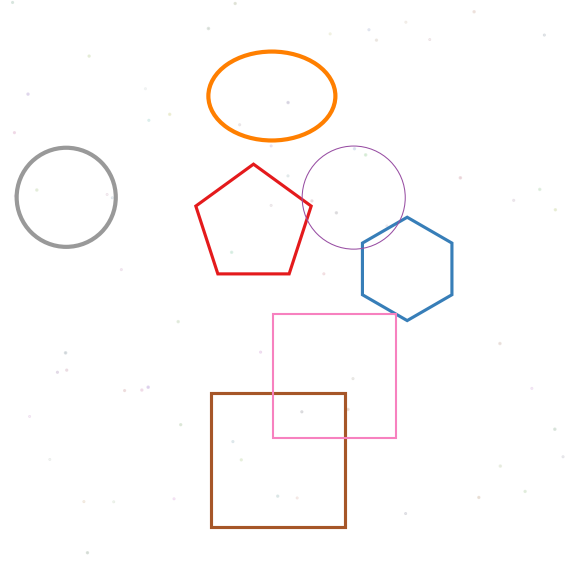[{"shape": "pentagon", "thickness": 1.5, "radius": 0.53, "center": [0.439, 0.61]}, {"shape": "hexagon", "thickness": 1.5, "radius": 0.45, "center": [0.705, 0.533]}, {"shape": "circle", "thickness": 0.5, "radius": 0.45, "center": [0.612, 0.657]}, {"shape": "oval", "thickness": 2, "radius": 0.55, "center": [0.471, 0.833]}, {"shape": "square", "thickness": 1.5, "radius": 0.58, "center": [0.482, 0.203]}, {"shape": "square", "thickness": 1, "radius": 0.53, "center": [0.579, 0.348]}, {"shape": "circle", "thickness": 2, "radius": 0.43, "center": [0.115, 0.657]}]